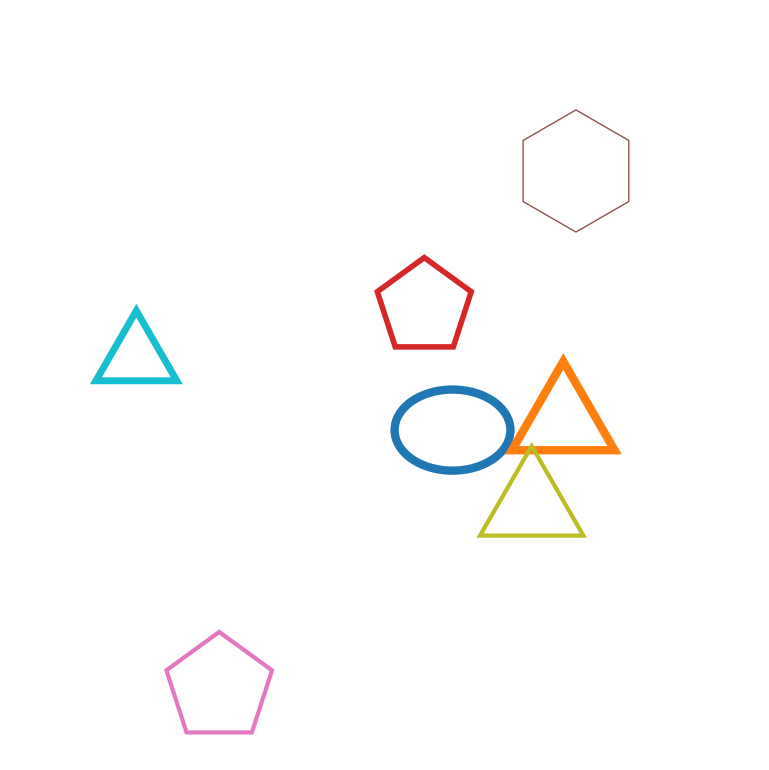[{"shape": "oval", "thickness": 3, "radius": 0.38, "center": [0.588, 0.441]}, {"shape": "triangle", "thickness": 3, "radius": 0.38, "center": [0.732, 0.454]}, {"shape": "pentagon", "thickness": 2, "radius": 0.32, "center": [0.551, 0.601]}, {"shape": "hexagon", "thickness": 0.5, "radius": 0.4, "center": [0.748, 0.778]}, {"shape": "pentagon", "thickness": 1.5, "radius": 0.36, "center": [0.285, 0.107]}, {"shape": "triangle", "thickness": 1.5, "radius": 0.39, "center": [0.691, 0.343]}, {"shape": "triangle", "thickness": 2.5, "radius": 0.3, "center": [0.177, 0.536]}]